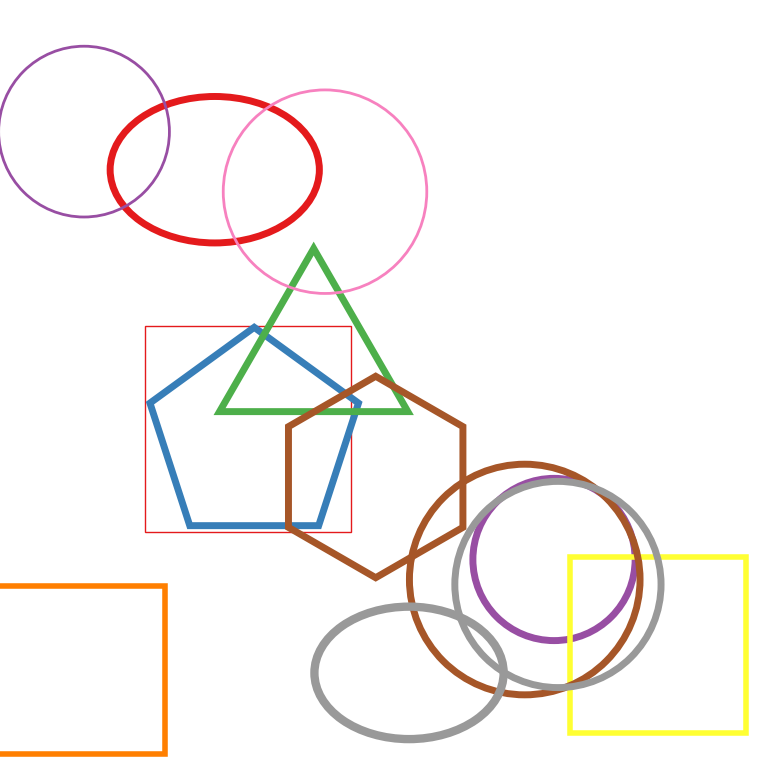[{"shape": "oval", "thickness": 2.5, "radius": 0.68, "center": [0.279, 0.78]}, {"shape": "square", "thickness": 0.5, "radius": 0.67, "center": [0.322, 0.443]}, {"shape": "pentagon", "thickness": 2.5, "radius": 0.71, "center": [0.33, 0.433]}, {"shape": "triangle", "thickness": 2.5, "radius": 0.71, "center": [0.407, 0.536]}, {"shape": "circle", "thickness": 2.5, "radius": 0.53, "center": [0.719, 0.273]}, {"shape": "circle", "thickness": 1, "radius": 0.55, "center": [0.109, 0.829]}, {"shape": "square", "thickness": 2, "radius": 0.54, "center": [0.105, 0.13]}, {"shape": "square", "thickness": 2, "radius": 0.57, "center": [0.855, 0.163]}, {"shape": "circle", "thickness": 2.5, "radius": 0.75, "center": [0.681, 0.247]}, {"shape": "hexagon", "thickness": 2.5, "radius": 0.65, "center": [0.488, 0.381]}, {"shape": "circle", "thickness": 1, "radius": 0.66, "center": [0.422, 0.751]}, {"shape": "oval", "thickness": 3, "radius": 0.61, "center": [0.531, 0.126]}, {"shape": "circle", "thickness": 2.5, "radius": 0.67, "center": [0.725, 0.241]}]